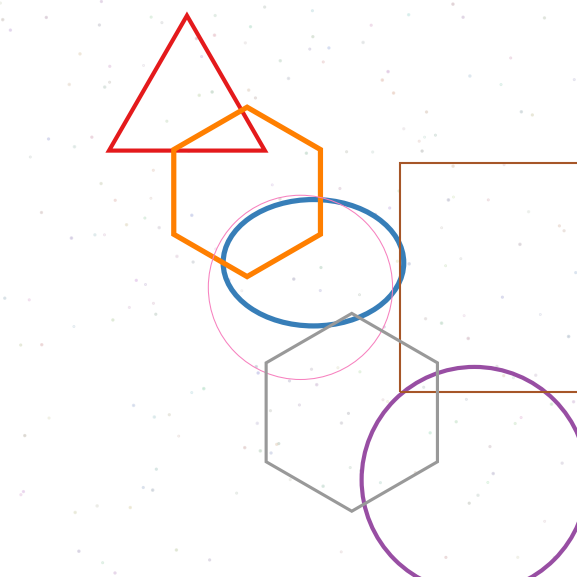[{"shape": "triangle", "thickness": 2, "radius": 0.78, "center": [0.324, 0.816]}, {"shape": "oval", "thickness": 2.5, "radius": 0.78, "center": [0.543, 0.544]}, {"shape": "circle", "thickness": 2, "radius": 0.98, "center": [0.822, 0.168]}, {"shape": "hexagon", "thickness": 2.5, "radius": 0.73, "center": [0.428, 0.667]}, {"shape": "square", "thickness": 1, "radius": 0.99, "center": [0.892, 0.519]}, {"shape": "circle", "thickness": 0.5, "radius": 0.8, "center": [0.52, 0.502]}, {"shape": "hexagon", "thickness": 1.5, "radius": 0.86, "center": [0.609, 0.285]}]